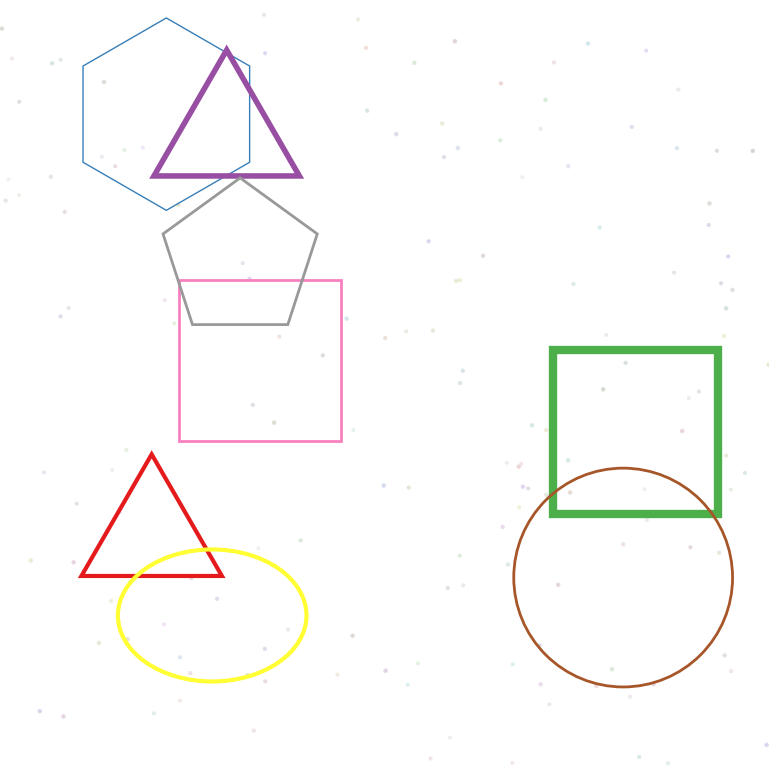[{"shape": "triangle", "thickness": 1.5, "radius": 0.53, "center": [0.197, 0.305]}, {"shape": "hexagon", "thickness": 0.5, "radius": 0.62, "center": [0.216, 0.852]}, {"shape": "square", "thickness": 3, "radius": 0.53, "center": [0.825, 0.439]}, {"shape": "triangle", "thickness": 2, "radius": 0.55, "center": [0.294, 0.826]}, {"shape": "oval", "thickness": 1.5, "radius": 0.61, "center": [0.276, 0.201]}, {"shape": "circle", "thickness": 1, "radius": 0.71, "center": [0.809, 0.25]}, {"shape": "square", "thickness": 1, "radius": 0.52, "center": [0.338, 0.532]}, {"shape": "pentagon", "thickness": 1, "radius": 0.53, "center": [0.312, 0.664]}]